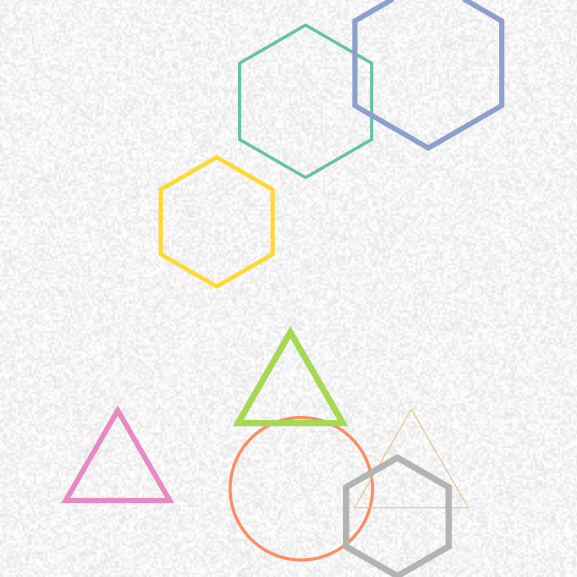[{"shape": "hexagon", "thickness": 1.5, "radius": 0.66, "center": [0.529, 0.824]}, {"shape": "circle", "thickness": 1.5, "radius": 0.62, "center": [0.522, 0.153]}, {"shape": "hexagon", "thickness": 2.5, "radius": 0.73, "center": [0.742, 0.89]}, {"shape": "triangle", "thickness": 2.5, "radius": 0.52, "center": [0.204, 0.184]}, {"shape": "triangle", "thickness": 3, "radius": 0.52, "center": [0.503, 0.319]}, {"shape": "hexagon", "thickness": 2, "radius": 0.56, "center": [0.375, 0.615]}, {"shape": "triangle", "thickness": 0.5, "radius": 0.57, "center": [0.712, 0.177]}, {"shape": "hexagon", "thickness": 3, "radius": 0.51, "center": [0.688, 0.104]}]